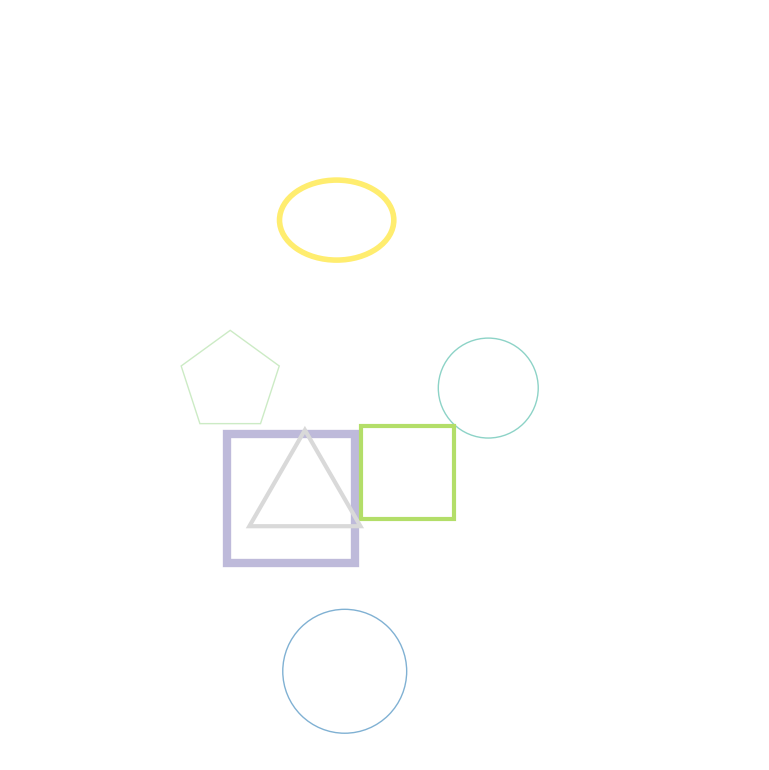[{"shape": "circle", "thickness": 0.5, "radius": 0.32, "center": [0.634, 0.496]}, {"shape": "square", "thickness": 3, "radius": 0.42, "center": [0.378, 0.353]}, {"shape": "circle", "thickness": 0.5, "radius": 0.4, "center": [0.448, 0.128]}, {"shape": "square", "thickness": 1.5, "radius": 0.3, "center": [0.529, 0.387]}, {"shape": "triangle", "thickness": 1.5, "radius": 0.42, "center": [0.396, 0.358]}, {"shape": "pentagon", "thickness": 0.5, "radius": 0.33, "center": [0.299, 0.504]}, {"shape": "oval", "thickness": 2, "radius": 0.37, "center": [0.437, 0.714]}]